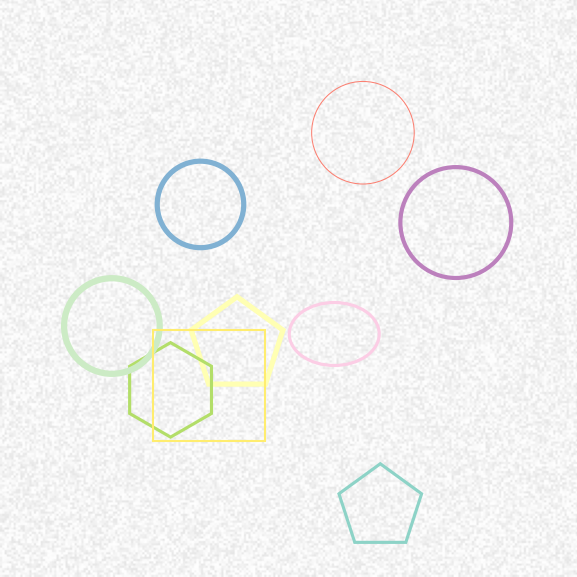[{"shape": "pentagon", "thickness": 1.5, "radius": 0.38, "center": [0.659, 0.121]}, {"shape": "pentagon", "thickness": 2.5, "radius": 0.42, "center": [0.411, 0.402]}, {"shape": "circle", "thickness": 0.5, "radius": 0.44, "center": [0.628, 0.769]}, {"shape": "circle", "thickness": 2.5, "radius": 0.37, "center": [0.347, 0.645]}, {"shape": "hexagon", "thickness": 1.5, "radius": 0.41, "center": [0.295, 0.324]}, {"shape": "oval", "thickness": 1.5, "radius": 0.39, "center": [0.579, 0.421]}, {"shape": "circle", "thickness": 2, "radius": 0.48, "center": [0.789, 0.614]}, {"shape": "circle", "thickness": 3, "radius": 0.41, "center": [0.194, 0.435]}, {"shape": "square", "thickness": 1, "radius": 0.48, "center": [0.362, 0.332]}]